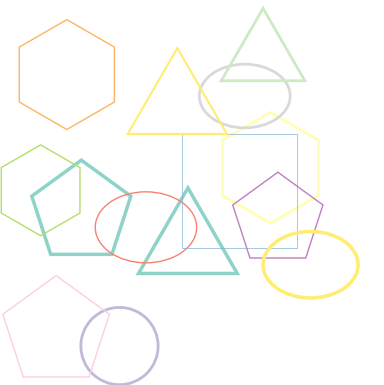[{"shape": "pentagon", "thickness": 2.5, "radius": 0.68, "center": [0.211, 0.449]}, {"shape": "triangle", "thickness": 2.5, "radius": 0.74, "center": [0.488, 0.364]}, {"shape": "hexagon", "thickness": 2, "radius": 0.72, "center": [0.703, 0.564]}, {"shape": "circle", "thickness": 2, "radius": 0.5, "center": [0.31, 0.101]}, {"shape": "oval", "thickness": 1, "radius": 0.66, "center": [0.379, 0.41]}, {"shape": "square", "thickness": 0.5, "radius": 0.74, "center": [0.623, 0.504]}, {"shape": "hexagon", "thickness": 1, "radius": 0.71, "center": [0.174, 0.806]}, {"shape": "hexagon", "thickness": 1, "radius": 0.59, "center": [0.106, 0.506]}, {"shape": "pentagon", "thickness": 1, "radius": 0.73, "center": [0.146, 0.139]}, {"shape": "oval", "thickness": 2, "radius": 0.59, "center": [0.636, 0.751]}, {"shape": "pentagon", "thickness": 1, "radius": 0.62, "center": [0.722, 0.43]}, {"shape": "triangle", "thickness": 2, "radius": 0.63, "center": [0.683, 0.853]}, {"shape": "triangle", "thickness": 1.5, "radius": 0.74, "center": [0.461, 0.726]}, {"shape": "oval", "thickness": 2.5, "radius": 0.62, "center": [0.807, 0.312]}]